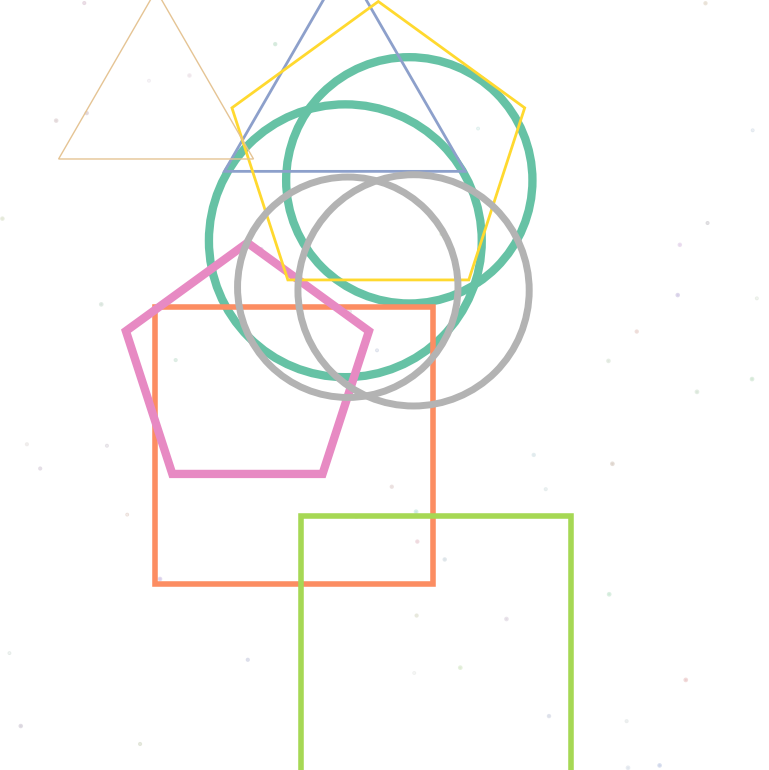[{"shape": "circle", "thickness": 3, "radius": 0.89, "center": [0.448, 0.687]}, {"shape": "circle", "thickness": 3, "radius": 0.8, "center": [0.532, 0.766]}, {"shape": "square", "thickness": 2, "radius": 0.9, "center": [0.382, 0.421]}, {"shape": "triangle", "thickness": 1, "radius": 0.9, "center": [0.448, 0.868]}, {"shape": "pentagon", "thickness": 3, "radius": 0.83, "center": [0.321, 0.519]}, {"shape": "square", "thickness": 2, "radius": 0.88, "center": [0.566, 0.154]}, {"shape": "pentagon", "thickness": 1, "radius": 1.0, "center": [0.491, 0.798]}, {"shape": "triangle", "thickness": 0.5, "radius": 0.73, "center": [0.203, 0.867]}, {"shape": "circle", "thickness": 2.5, "radius": 0.75, "center": [0.537, 0.623]}, {"shape": "circle", "thickness": 2.5, "radius": 0.72, "center": [0.452, 0.627]}]